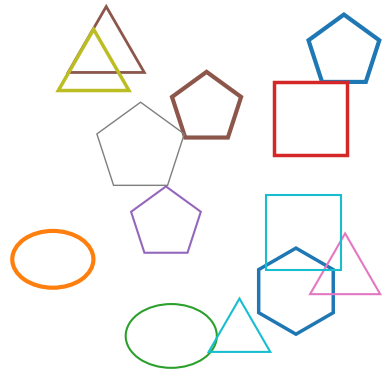[{"shape": "hexagon", "thickness": 2.5, "radius": 0.56, "center": [0.769, 0.244]}, {"shape": "pentagon", "thickness": 3, "radius": 0.48, "center": [0.893, 0.865]}, {"shape": "oval", "thickness": 3, "radius": 0.53, "center": [0.137, 0.326]}, {"shape": "oval", "thickness": 1.5, "radius": 0.59, "center": [0.445, 0.127]}, {"shape": "square", "thickness": 2.5, "radius": 0.47, "center": [0.807, 0.691]}, {"shape": "pentagon", "thickness": 1.5, "radius": 0.48, "center": [0.431, 0.421]}, {"shape": "pentagon", "thickness": 3, "radius": 0.47, "center": [0.537, 0.719]}, {"shape": "triangle", "thickness": 2, "radius": 0.57, "center": [0.276, 0.869]}, {"shape": "triangle", "thickness": 1.5, "radius": 0.53, "center": [0.896, 0.289]}, {"shape": "pentagon", "thickness": 1, "radius": 0.6, "center": [0.365, 0.615]}, {"shape": "triangle", "thickness": 2.5, "radius": 0.53, "center": [0.243, 0.818]}, {"shape": "square", "thickness": 1.5, "radius": 0.48, "center": [0.788, 0.397]}, {"shape": "triangle", "thickness": 1.5, "radius": 0.46, "center": [0.622, 0.132]}]